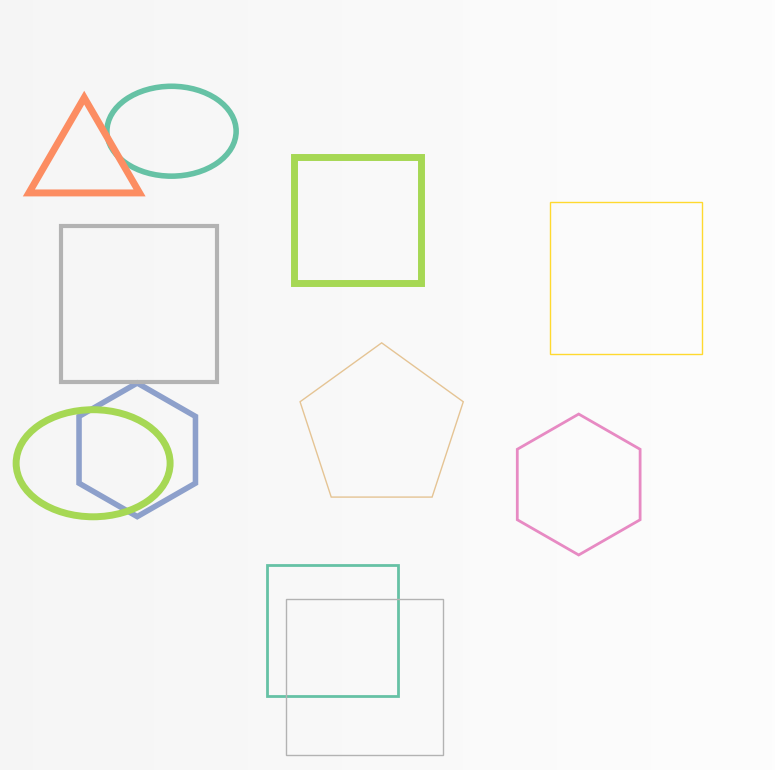[{"shape": "oval", "thickness": 2, "radius": 0.42, "center": [0.221, 0.83]}, {"shape": "square", "thickness": 1, "radius": 0.42, "center": [0.429, 0.181]}, {"shape": "triangle", "thickness": 2.5, "radius": 0.41, "center": [0.109, 0.791]}, {"shape": "hexagon", "thickness": 2, "radius": 0.43, "center": [0.177, 0.416]}, {"shape": "hexagon", "thickness": 1, "radius": 0.46, "center": [0.747, 0.371]}, {"shape": "square", "thickness": 2.5, "radius": 0.41, "center": [0.461, 0.715]}, {"shape": "oval", "thickness": 2.5, "radius": 0.5, "center": [0.12, 0.398]}, {"shape": "square", "thickness": 0.5, "radius": 0.49, "center": [0.808, 0.639]}, {"shape": "pentagon", "thickness": 0.5, "radius": 0.55, "center": [0.492, 0.444]}, {"shape": "square", "thickness": 0.5, "radius": 0.51, "center": [0.47, 0.121]}, {"shape": "square", "thickness": 1.5, "radius": 0.5, "center": [0.179, 0.605]}]